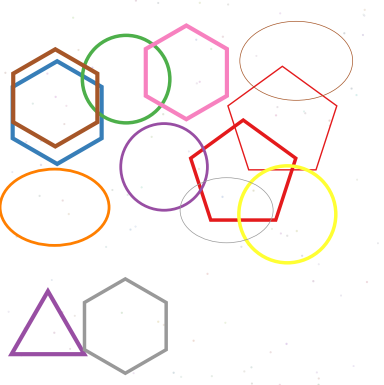[{"shape": "pentagon", "thickness": 1, "radius": 0.74, "center": [0.733, 0.679]}, {"shape": "pentagon", "thickness": 2.5, "radius": 0.72, "center": [0.632, 0.545]}, {"shape": "hexagon", "thickness": 3, "radius": 0.67, "center": [0.148, 0.708]}, {"shape": "circle", "thickness": 2.5, "radius": 0.57, "center": [0.328, 0.795]}, {"shape": "circle", "thickness": 2, "radius": 0.56, "center": [0.426, 0.566]}, {"shape": "triangle", "thickness": 3, "radius": 0.54, "center": [0.124, 0.135]}, {"shape": "oval", "thickness": 2, "radius": 0.71, "center": [0.142, 0.462]}, {"shape": "circle", "thickness": 2.5, "radius": 0.63, "center": [0.746, 0.443]}, {"shape": "hexagon", "thickness": 3, "radius": 0.63, "center": [0.144, 0.746]}, {"shape": "oval", "thickness": 0.5, "radius": 0.73, "center": [0.769, 0.842]}, {"shape": "hexagon", "thickness": 3, "radius": 0.61, "center": [0.484, 0.812]}, {"shape": "oval", "thickness": 0.5, "radius": 0.6, "center": [0.589, 0.454]}, {"shape": "hexagon", "thickness": 2.5, "radius": 0.61, "center": [0.326, 0.153]}]